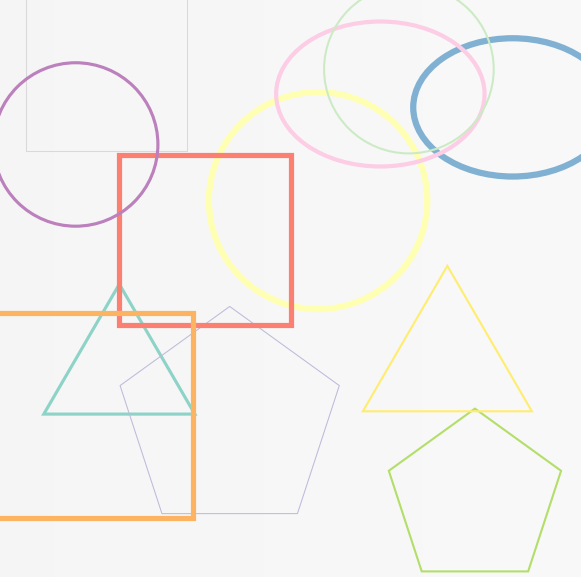[{"shape": "triangle", "thickness": 1.5, "radius": 0.75, "center": [0.205, 0.357]}, {"shape": "circle", "thickness": 3, "radius": 0.94, "center": [0.547, 0.652]}, {"shape": "pentagon", "thickness": 0.5, "radius": 0.99, "center": [0.395, 0.27]}, {"shape": "square", "thickness": 2.5, "radius": 0.74, "center": [0.353, 0.583]}, {"shape": "oval", "thickness": 3, "radius": 0.86, "center": [0.882, 0.813]}, {"shape": "square", "thickness": 2.5, "radius": 0.89, "center": [0.155, 0.279]}, {"shape": "pentagon", "thickness": 1, "radius": 0.78, "center": [0.817, 0.136]}, {"shape": "oval", "thickness": 2, "radius": 0.9, "center": [0.654, 0.836]}, {"shape": "square", "thickness": 0.5, "radius": 0.69, "center": [0.183, 0.875]}, {"shape": "circle", "thickness": 1.5, "radius": 0.71, "center": [0.13, 0.749]}, {"shape": "circle", "thickness": 1, "radius": 0.73, "center": [0.703, 0.879]}, {"shape": "triangle", "thickness": 1, "radius": 0.84, "center": [0.77, 0.371]}]